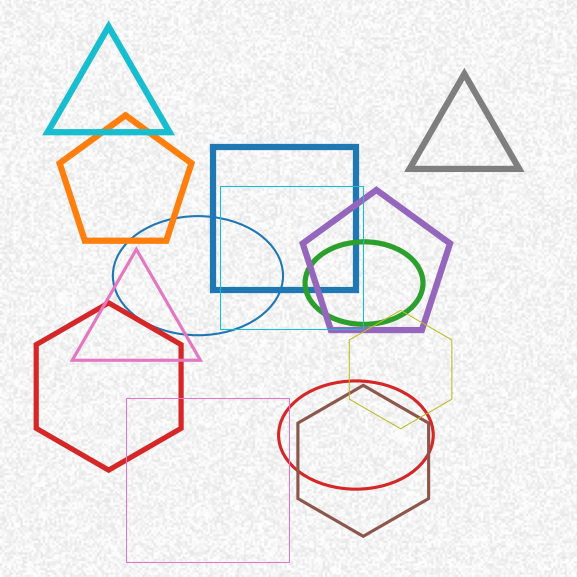[{"shape": "square", "thickness": 3, "radius": 0.62, "center": [0.493, 0.621]}, {"shape": "oval", "thickness": 1, "radius": 0.74, "center": [0.343, 0.522]}, {"shape": "pentagon", "thickness": 3, "radius": 0.6, "center": [0.217, 0.679]}, {"shape": "oval", "thickness": 2.5, "radius": 0.51, "center": [0.63, 0.509]}, {"shape": "hexagon", "thickness": 2.5, "radius": 0.72, "center": [0.188, 0.33]}, {"shape": "oval", "thickness": 1.5, "radius": 0.67, "center": [0.616, 0.246]}, {"shape": "pentagon", "thickness": 3, "radius": 0.67, "center": [0.652, 0.536]}, {"shape": "hexagon", "thickness": 1.5, "radius": 0.65, "center": [0.629, 0.201]}, {"shape": "triangle", "thickness": 1.5, "radius": 0.64, "center": [0.236, 0.439]}, {"shape": "square", "thickness": 0.5, "radius": 0.71, "center": [0.359, 0.167]}, {"shape": "triangle", "thickness": 3, "radius": 0.55, "center": [0.804, 0.761]}, {"shape": "hexagon", "thickness": 0.5, "radius": 0.51, "center": [0.694, 0.359]}, {"shape": "triangle", "thickness": 3, "radius": 0.61, "center": [0.188, 0.831]}, {"shape": "square", "thickness": 0.5, "radius": 0.62, "center": [0.505, 0.553]}]